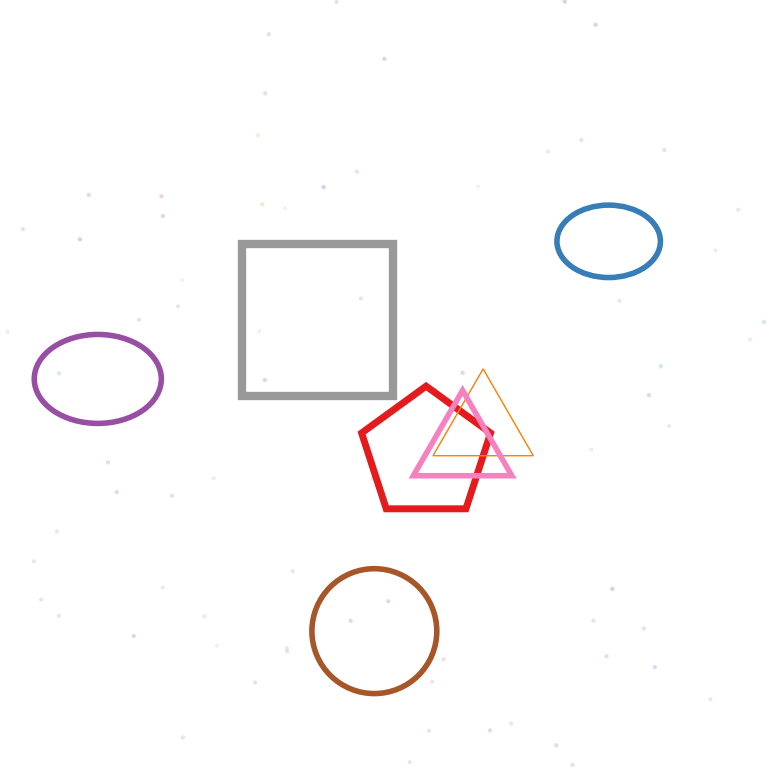[{"shape": "pentagon", "thickness": 2.5, "radius": 0.44, "center": [0.553, 0.41]}, {"shape": "oval", "thickness": 2, "radius": 0.34, "center": [0.79, 0.687]}, {"shape": "oval", "thickness": 2, "radius": 0.41, "center": [0.127, 0.508]}, {"shape": "triangle", "thickness": 0.5, "radius": 0.38, "center": [0.627, 0.446]}, {"shape": "circle", "thickness": 2, "radius": 0.41, "center": [0.486, 0.18]}, {"shape": "triangle", "thickness": 2, "radius": 0.37, "center": [0.601, 0.419]}, {"shape": "square", "thickness": 3, "radius": 0.49, "center": [0.412, 0.585]}]